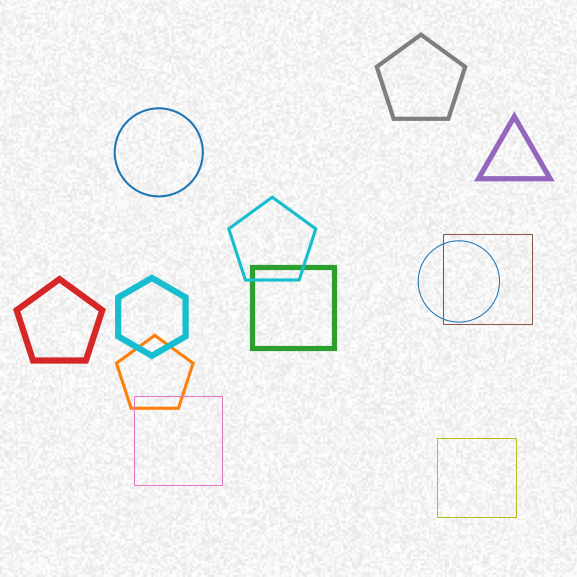[{"shape": "circle", "thickness": 0.5, "radius": 0.35, "center": [0.795, 0.512]}, {"shape": "circle", "thickness": 1, "radius": 0.38, "center": [0.275, 0.735]}, {"shape": "pentagon", "thickness": 1.5, "radius": 0.35, "center": [0.268, 0.349]}, {"shape": "square", "thickness": 2.5, "radius": 0.35, "center": [0.507, 0.467]}, {"shape": "pentagon", "thickness": 3, "radius": 0.39, "center": [0.103, 0.438]}, {"shape": "triangle", "thickness": 2.5, "radius": 0.36, "center": [0.891, 0.726]}, {"shape": "square", "thickness": 0.5, "radius": 0.39, "center": [0.844, 0.516]}, {"shape": "square", "thickness": 0.5, "radius": 0.38, "center": [0.308, 0.236]}, {"shape": "pentagon", "thickness": 2, "radius": 0.4, "center": [0.729, 0.859]}, {"shape": "square", "thickness": 0.5, "radius": 0.34, "center": [0.825, 0.172]}, {"shape": "pentagon", "thickness": 1.5, "radius": 0.4, "center": [0.471, 0.578]}, {"shape": "hexagon", "thickness": 3, "radius": 0.34, "center": [0.263, 0.45]}]